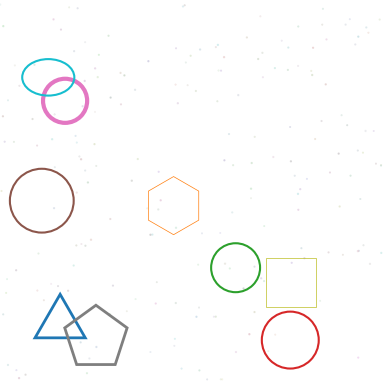[{"shape": "triangle", "thickness": 2, "radius": 0.38, "center": [0.156, 0.16]}, {"shape": "hexagon", "thickness": 0.5, "radius": 0.38, "center": [0.451, 0.466]}, {"shape": "circle", "thickness": 1.5, "radius": 0.32, "center": [0.612, 0.305]}, {"shape": "circle", "thickness": 1.5, "radius": 0.37, "center": [0.754, 0.117]}, {"shape": "circle", "thickness": 1.5, "radius": 0.41, "center": [0.109, 0.479]}, {"shape": "circle", "thickness": 3, "radius": 0.29, "center": [0.169, 0.738]}, {"shape": "pentagon", "thickness": 2, "radius": 0.43, "center": [0.249, 0.122]}, {"shape": "square", "thickness": 0.5, "radius": 0.32, "center": [0.756, 0.267]}, {"shape": "oval", "thickness": 1.5, "radius": 0.34, "center": [0.125, 0.799]}]